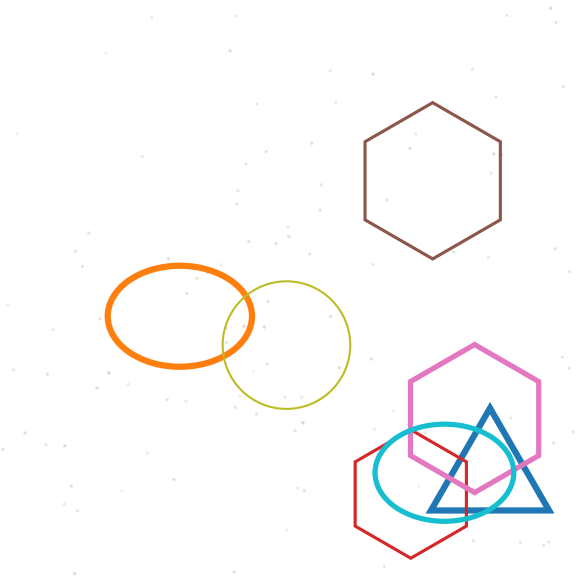[{"shape": "triangle", "thickness": 3, "radius": 0.59, "center": [0.849, 0.174]}, {"shape": "oval", "thickness": 3, "radius": 0.62, "center": [0.311, 0.452]}, {"shape": "hexagon", "thickness": 1.5, "radius": 0.56, "center": [0.711, 0.144]}, {"shape": "hexagon", "thickness": 1.5, "radius": 0.68, "center": [0.749, 0.686]}, {"shape": "hexagon", "thickness": 2.5, "radius": 0.64, "center": [0.822, 0.274]}, {"shape": "circle", "thickness": 1, "radius": 0.55, "center": [0.496, 0.402]}, {"shape": "oval", "thickness": 2.5, "radius": 0.6, "center": [0.77, 0.181]}]